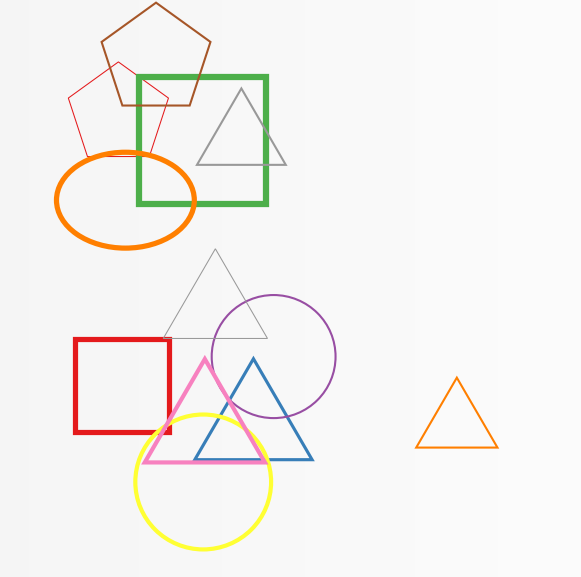[{"shape": "square", "thickness": 2.5, "radius": 0.4, "center": [0.21, 0.331]}, {"shape": "pentagon", "thickness": 0.5, "radius": 0.45, "center": [0.204, 0.801]}, {"shape": "triangle", "thickness": 1.5, "radius": 0.58, "center": [0.436, 0.261]}, {"shape": "square", "thickness": 3, "radius": 0.55, "center": [0.348, 0.756]}, {"shape": "circle", "thickness": 1, "radius": 0.53, "center": [0.471, 0.382]}, {"shape": "triangle", "thickness": 1, "radius": 0.4, "center": [0.786, 0.264]}, {"shape": "oval", "thickness": 2.5, "radius": 0.59, "center": [0.216, 0.652]}, {"shape": "circle", "thickness": 2, "radius": 0.58, "center": [0.35, 0.165]}, {"shape": "pentagon", "thickness": 1, "radius": 0.49, "center": [0.268, 0.896]}, {"shape": "triangle", "thickness": 2, "radius": 0.6, "center": [0.352, 0.258]}, {"shape": "triangle", "thickness": 1, "radius": 0.44, "center": [0.415, 0.758]}, {"shape": "triangle", "thickness": 0.5, "radius": 0.52, "center": [0.371, 0.465]}]